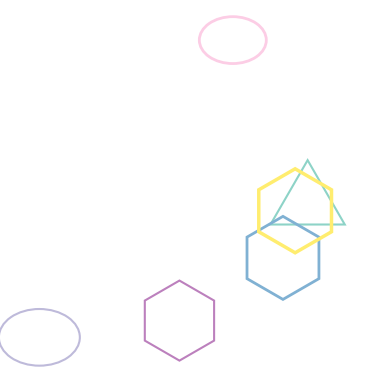[{"shape": "triangle", "thickness": 1.5, "radius": 0.56, "center": [0.799, 0.473]}, {"shape": "oval", "thickness": 1.5, "radius": 0.53, "center": [0.102, 0.124]}, {"shape": "hexagon", "thickness": 2, "radius": 0.54, "center": [0.735, 0.33]}, {"shape": "oval", "thickness": 2, "radius": 0.43, "center": [0.605, 0.896]}, {"shape": "hexagon", "thickness": 1.5, "radius": 0.52, "center": [0.466, 0.167]}, {"shape": "hexagon", "thickness": 2.5, "radius": 0.55, "center": [0.767, 0.452]}]